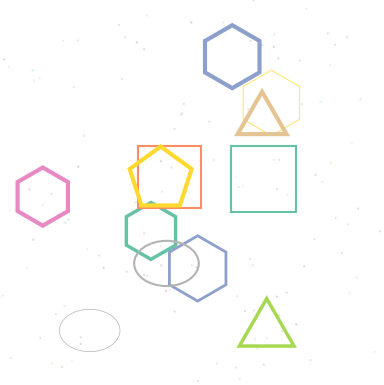[{"shape": "square", "thickness": 1.5, "radius": 0.43, "center": [0.685, 0.536]}, {"shape": "hexagon", "thickness": 2.5, "radius": 0.37, "center": [0.392, 0.4]}, {"shape": "square", "thickness": 1.5, "radius": 0.41, "center": [0.44, 0.54]}, {"shape": "hexagon", "thickness": 3, "radius": 0.41, "center": [0.603, 0.853]}, {"shape": "hexagon", "thickness": 2, "radius": 0.42, "center": [0.513, 0.303]}, {"shape": "hexagon", "thickness": 3, "radius": 0.38, "center": [0.111, 0.489]}, {"shape": "triangle", "thickness": 2.5, "radius": 0.41, "center": [0.693, 0.142]}, {"shape": "pentagon", "thickness": 3, "radius": 0.42, "center": [0.417, 0.535]}, {"shape": "hexagon", "thickness": 0.5, "radius": 0.42, "center": [0.705, 0.733]}, {"shape": "triangle", "thickness": 3, "radius": 0.37, "center": [0.681, 0.688]}, {"shape": "oval", "thickness": 1.5, "radius": 0.42, "center": [0.432, 0.316]}, {"shape": "oval", "thickness": 0.5, "radius": 0.39, "center": [0.233, 0.142]}]